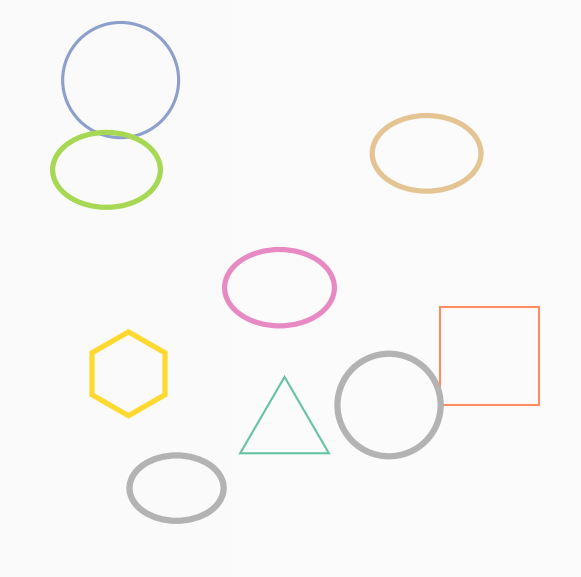[{"shape": "triangle", "thickness": 1, "radius": 0.44, "center": [0.49, 0.258]}, {"shape": "square", "thickness": 1, "radius": 0.42, "center": [0.842, 0.383]}, {"shape": "circle", "thickness": 1.5, "radius": 0.5, "center": [0.208, 0.86]}, {"shape": "oval", "thickness": 2.5, "radius": 0.47, "center": [0.481, 0.501]}, {"shape": "oval", "thickness": 2.5, "radius": 0.46, "center": [0.183, 0.705]}, {"shape": "hexagon", "thickness": 2.5, "radius": 0.36, "center": [0.221, 0.352]}, {"shape": "oval", "thickness": 2.5, "radius": 0.47, "center": [0.734, 0.734]}, {"shape": "circle", "thickness": 3, "radius": 0.44, "center": [0.669, 0.298]}, {"shape": "oval", "thickness": 3, "radius": 0.4, "center": [0.304, 0.154]}]